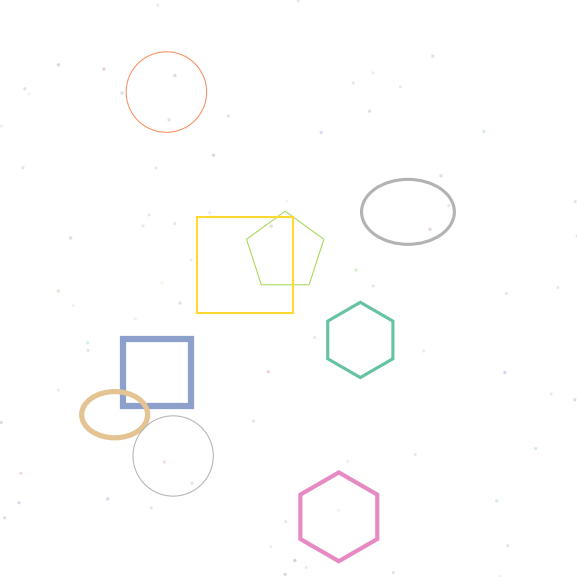[{"shape": "hexagon", "thickness": 1.5, "radius": 0.33, "center": [0.624, 0.411]}, {"shape": "circle", "thickness": 0.5, "radius": 0.35, "center": [0.288, 0.84]}, {"shape": "square", "thickness": 3, "radius": 0.29, "center": [0.271, 0.354]}, {"shape": "hexagon", "thickness": 2, "radius": 0.38, "center": [0.587, 0.104]}, {"shape": "pentagon", "thickness": 0.5, "radius": 0.35, "center": [0.494, 0.563]}, {"shape": "square", "thickness": 1, "radius": 0.42, "center": [0.425, 0.54]}, {"shape": "oval", "thickness": 2.5, "radius": 0.29, "center": [0.199, 0.281]}, {"shape": "oval", "thickness": 1.5, "radius": 0.4, "center": [0.706, 0.632]}, {"shape": "circle", "thickness": 0.5, "radius": 0.35, "center": [0.3, 0.21]}]